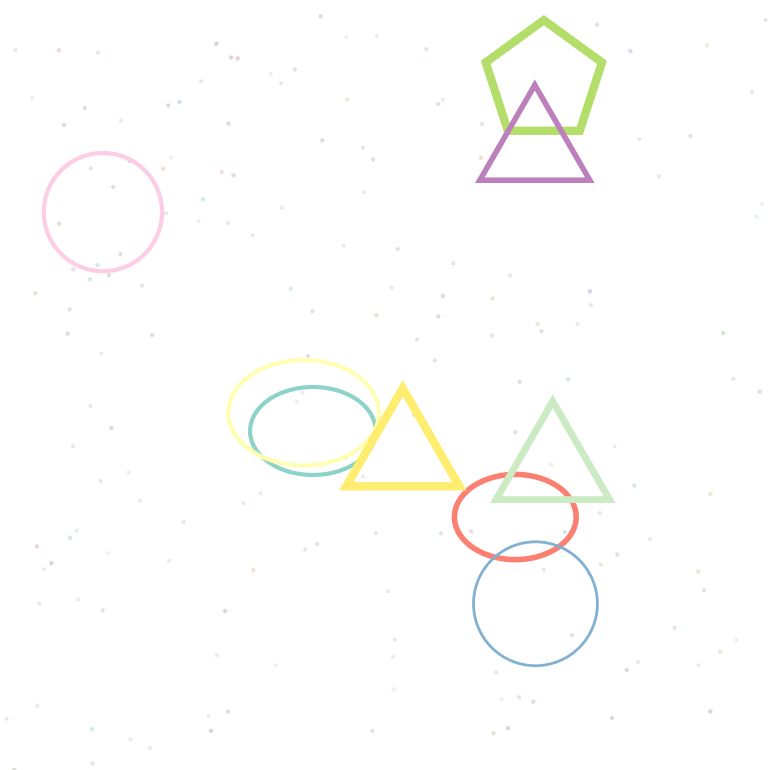[{"shape": "oval", "thickness": 1.5, "radius": 0.41, "center": [0.406, 0.44]}, {"shape": "oval", "thickness": 1.5, "radius": 0.49, "center": [0.394, 0.464]}, {"shape": "oval", "thickness": 2, "radius": 0.4, "center": [0.669, 0.329]}, {"shape": "circle", "thickness": 1, "radius": 0.4, "center": [0.695, 0.216]}, {"shape": "pentagon", "thickness": 3, "radius": 0.4, "center": [0.706, 0.894]}, {"shape": "circle", "thickness": 1.5, "radius": 0.38, "center": [0.134, 0.725]}, {"shape": "triangle", "thickness": 2, "radius": 0.41, "center": [0.695, 0.807]}, {"shape": "triangle", "thickness": 2.5, "radius": 0.43, "center": [0.718, 0.394]}, {"shape": "triangle", "thickness": 3, "radius": 0.42, "center": [0.523, 0.411]}]